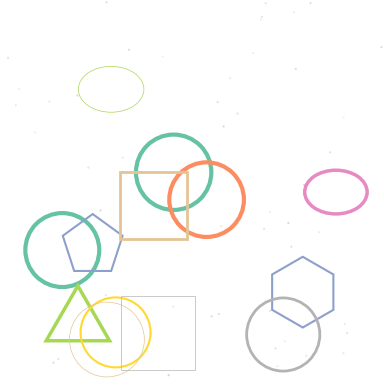[{"shape": "circle", "thickness": 3, "radius": 0.48, "center": [0.162, 0.351]}, {"shape": "circle", "thickness": 3, "radius": 0.49, "center": [0.451, 0.553]}, {"shape": "circle", "thickness": 3, "radius": 0.48, "center": [0.537, 0.481]}, {"shape": "hexagon", "thickness": 1.5, "radius": 0.46, "center": [0.786, 0.241]}, {"shape": "pentagon", "thickness": 1.5, "radius": 0.41, "center": [0.241, 0.362]}, {"shape": "oval", "thickness": 2.5, "radius": 0.41, "center": [0.873, 0.501]}, {"shape": "oval", "thickness": 0.5, "radius": 0.43, "center": [0.289, 0.768]}, {"shape": "triangle", "thickness": 2.5, "radius": 0.48, "center": [0.202, 0.162]}, {"shape": "circle", "thickness": 1.5, "radius": 0.45, "center": [0.3, 0.137]}, {"shape": "circle", "thickness": 0.5, "radius": 0.49, "center": [0.278, 0.118]}, {"shape": "square", "thickness": 2, "radius": 0.43, "center": [0.399, 0.466]}, {"shape": "square", "thickness": 0.5, "radius": 0.49, "center": [0.411, 0.135]}, {"shape": "circle", "thickness": 2, "radius": 0.48, "center": [0.736, 0.131]}]